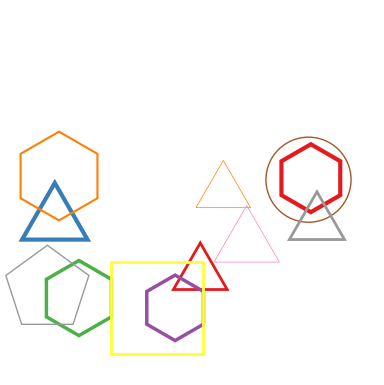[{"shape": "triangle", "thickness": 2, "radius": 0.4, "center": [0.52, 0.288]}, {"shape": "hexagon", "thickness": 3, "radius": 0.44, "center": [0.807, 0.537]}, {"shape": "triangle", "thickness": 3, "radius": 0.49, "center": [0.142, 0.427]}, {"shape": "hexagon", "thickness": 2.5, "radius": 0.49, "center": [0.205, 0.226]}, {"shape": "hexagon", "thickness": 2.5, "radius": 0.43, "center": [0.455, 0.2]}, {"shape": "hexagon", "thickness": 1.5, "radius": 0.58, "center": [0.153, 0.543]}, {"shape": "triangle", "thickness": 0.5, "radius": 0.41, "center": [0.58, 0.502]}, {"shape": "square", "thickness": 2, "radius": 0.59, "center": [0.407, 0.2]}, {"shape": "circle", "thickness": 1, "radius": 0.55, "center": [0.801, 0.533]}, {"shape": "triangle", "thickness": 0.5, "radius": 0.49, "center": [0.641, 0.368]}, {"shape": "pentagon", "thickness": 1, "radius": 0.57, "center": [0.123, 0.249]}, {"shape": "triangle", "thickness": 2, "radius": 0.41, "center": [0.823, 0.419]}]